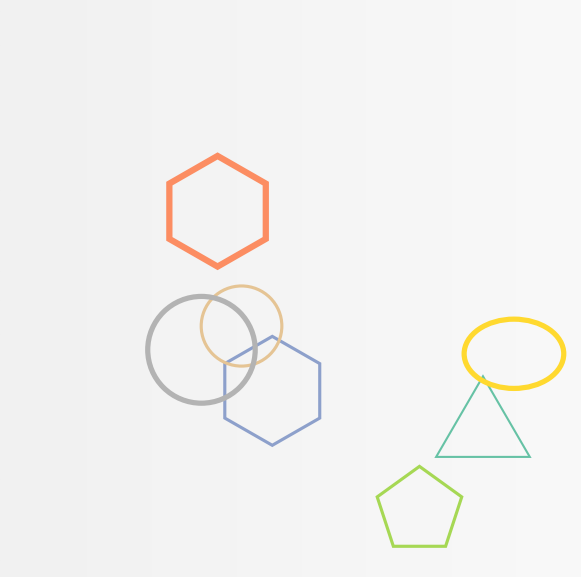[{"shape": "triangle", "thickness": 1, "radius": 0.47, "center": [0.831, 0.254]}, {"shape": "hexagon", "thickness": 3, "radius": 0.48, "center": [0.374, 0.633]}, {"shape": "hexagon", "thickness": 1.5, "radius": 0.47, "center": [0.468, 0.322]}, {"shape": "pentagon", "thickness": 1.5, "radius": 0.38, "center": [0.722, 0.115]}, {"shape": "oval", "thickness": 2.5, "radius": 0.43, "center": [0.884, 0.387]}, {"shape": "circle", "thickness": 1.5, "radius": 0.35, "center": [0.416, 0.435]}, {"shape": "circle", "thickness": 2.5, "radius": 0.46, "center": [0.347, 0.393]}]